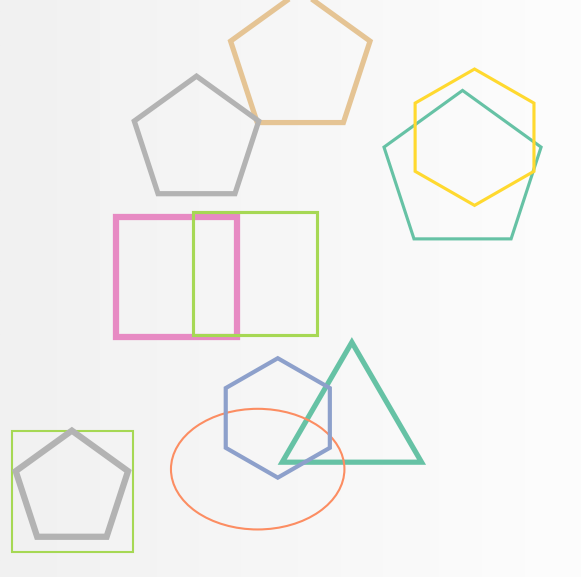[{"shape": "triangle", "thickness": 2.5, "radius": 0.69, "center": [0.605, 0.268]}, {"shape": "pentagon", "thickness": 1.5, "radius": 0.71, "center": [0.796, 0.7]}, {"shape": "oval", "thickness": 1, "radius": 0.75, "center": [0.443, 0.187]}, {"shape": "hexagon", "thickness": 2, "radius": 0.52, "center": [0.478, 0.275]}, {"shape": "square", "thickness": 3, "radius": 0.52, "center": [0.304, 0.52]}, {"shape": "square", "thickness": 1.5, "radius": 0.53, "center": [0.438, 0.526]}, {"shape": "square", "thickness": 1, "radius": 0.52, "center": [0.125, 0.148]}, {"shape": "hexagon", "thickness": 1.5, "radius": 0.59, "center": [0.816, 0.762]}, {"shape": "pentagon", "thickness": 2.5, "radius": 0.63, "center": [0.517, 0.889]}, {"shape": "pentagon", "thickness": 3, "radius": 0.51, "center": [0.124, 0.152]}, {"shape": "pentagon", "thickness": 2.5, "radius": 0.56, "center": [0.338, 0.755]}]